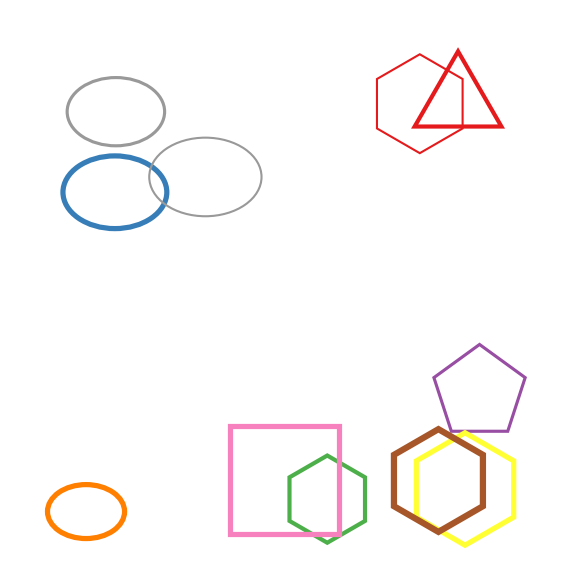[{"shape": "hexagon", "thickness": 1, "radius": 0.43, "center": [0.727, 0.82]}, {"shape": "triangle", "thickness": 2, "radius": 0.43, "center": [0.793, 0.823]}, {"shape": "oval", "thickness": 2.5, "radius": 0.45, "center": [0.199, 0.666]}, {"shape": "hexagon", "thickness": 2, "radius": 0.38, "center": [0.567, 0.135]}, {"shape": "pentagon", "thickness": 1.5, "radius": 0.42, "center": [0.83, 0.32]}, {"shape": "oval", "thickness": 2.5, "radius": 0.33, "center": [0.149, 0.113]}, {"shape": "hexagon", "thickness": 2.5, "radius": 0.49, "center": [0.805, 0.152]}, {"shape": "hexagon", "thickness": 3, "radius": 0.44, "center": [0.759, 0.167]}, {"shape": "square", "thickness": 2.5, "radius": 0.47, "center": [0.493, 0.168]}, {"shape": "oval", "thickness": 1, "radius": 0.49, "center": [0.356, 0.693]}, {"shape": "oval", "thickness": 1.5, "radius": 0.42, "center": [0.201, 0.806]}]